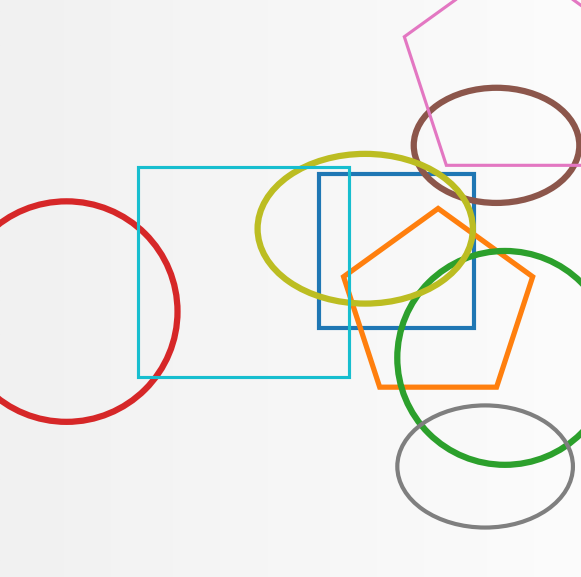[{"shape": "square", "thickness": 2, "radius": 0.67, "center": [0.682, 0.565]}, {"shape": "pentagon", "thickness": 2.5, "radius": 0.86, "center": [0.754, 0.467]}, {"shape": "circle", "thickness": 3, "radius": 0.93, "center": [0.869, 0.379]}, {"shape": "circle", "thickness": 3, "radius": 0.95, "center": [0.114, 0.46]}, {"shape": "oval", "thickness": 3, "radius": 0.71, "center": [0.854, 0.747]}, {"shape": "pentagon", "thickness": 1.5, "radius": 1.0, "center": [0.885, 0.874]}, {"shape": "oval", "thickness": 2, "radius": 0.76, "center": [0.835, 0.191]}, {"shape": "oval", "thickness": 3, "radius": 0.93, "center": [0.628, 0.603]}, {"shape": "square", "thickness": 1.5, "radius": 0.91, "center": [0.419, 0.528]}]